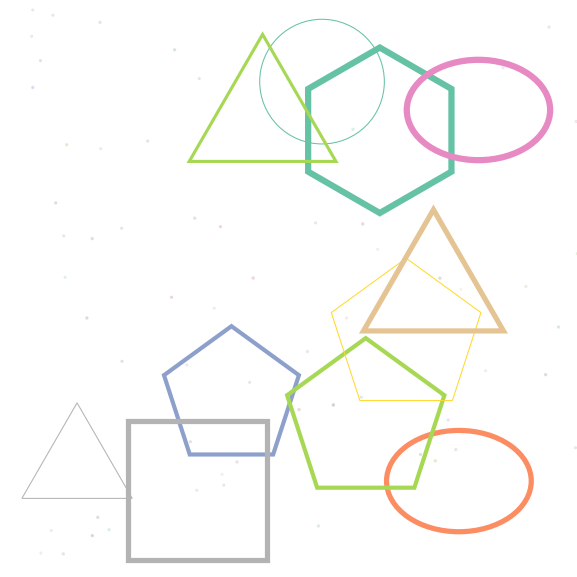[{"shape": "hexagon", "thickness": 3, "radius": 0.72, "center": [0.658, 0.774]}, {"shape": "circle", "thickness": 0.5, "radius": 0.54, "center": [0.558, 0.858]}, {"shape": "oval", "thickness": 2.5, "radius": 0.63, "center": [0.795, 0.166]}, {"shape": "pentagon", "thickness": 2, "radius": 0.61, "center": [0.401, 0.311]}, {"shape": "oval", "thickness": 3, "radius": 0.62, "center": [0.829, 0.809]}, {"shape": "triangle", "thickness": 1.5, "radius": 0.73, "center": [0.455, 0.793]}, {"shape": "pentagon", "thickness": 2, "radius": 0.72, "center": [0.633, 0.27]}, {"shape": "pentagon", "thickness": 0.5, "radius": 0.68, "center": [0.703, 0.416]}, {"shape": "triangle", "thickness": 2.5, "radius": 0.7, "center": [0.751, 0.496]}, {"shape": "square", "thickness": 2.5, "radius": 0.6, "center": [0.342, 0.15]}, {"shape": "triangle", "thickness": 0.5, "radius": 0.55, "center": [0.133, 0.191]}]